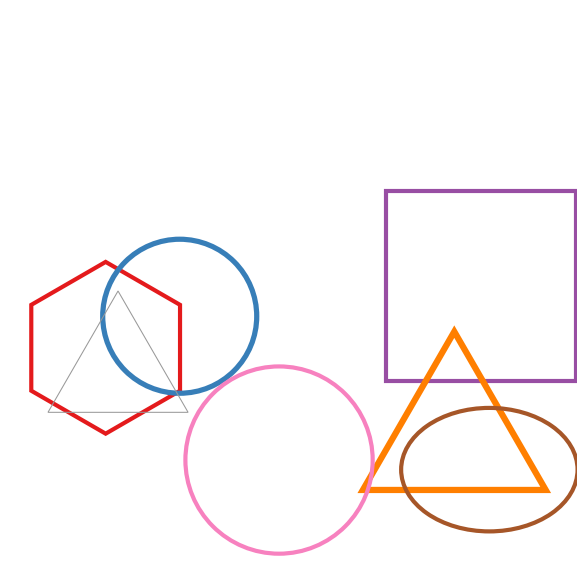[{"shape": "hexagon", "thickness": 2, "radius": 0.74, "center": [0.183, 0.397]}, {"shape": "circle", "thickness": 2.5, "radius": 0.67, "center": [0.311, 0.452]}, {"shape": "square", "thickness": 2, "radius": 0.82, "center": [0.833, 0.504]}, {"shape": "triangle", "thickness": 3, "radius": 0.91, "center": [0.787, 0.242]}, {"shape": "oval", "thickness": 2, "radius": 0.76, "center": [0.847, 0.186]}, {"shape": "circle", "thickness": 2, "radius": 0.81, "center": [0.483, 0.202]}, {"shape": "triangle", "thickness": 0.5, "radius": 0.7, "center": [0.204, 0.355]}]